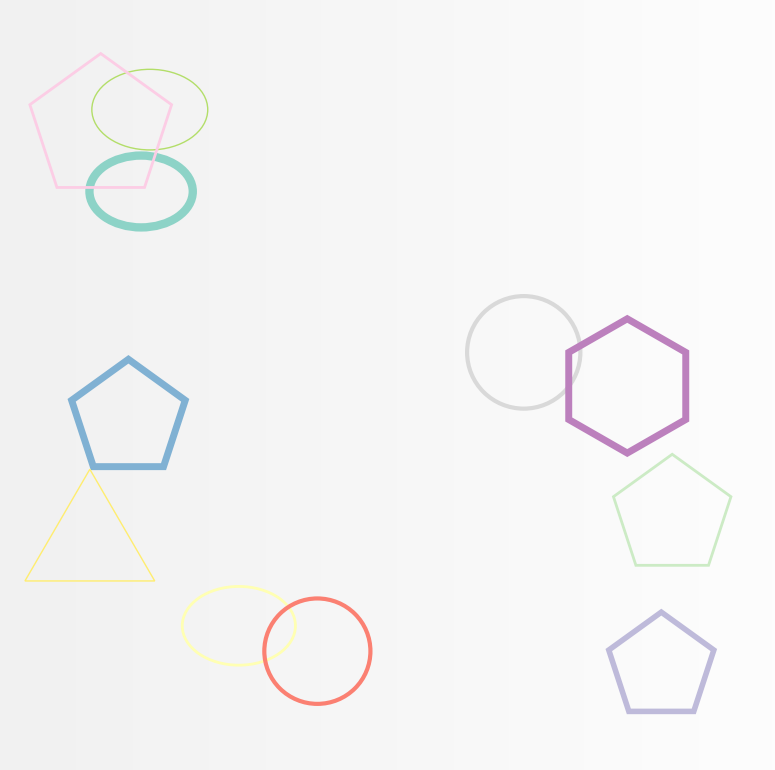[{"shape": "oval", "thickness": 3, "radius": 0.33, "center": [0.182, 0.751]}, {"shape": "oval", "thickness": 1, "radius": 0.37, "center": [0.308, 0.187]}, {"shape": "pentagon", "thickness": 2, "radius": 0.36, "center": [0.853, 0.134]}, {"shape": "circle", "thickness": 1.5, "radius": 0.34, "center": [0.41, 0.154]}, {"shape": "pentagon", "thickness": 2.5, "radius": 0.39, "center": [0.166, 0.456]}, {"shape": "oval", "thickness": 0.5, "radius": 0.37, "center": [0.193, 0.858]}, {"shape": "pentagon", "thickness": 1, "radius": 0.48, "center": [0.13, 0.834]}, {"shape": "circle", "thickness": 1.5, "radius": 0.37, "center": [0.676, 0.542]}, {"shape": "hexagon", "thickness": 2.5, "radius": 0.44, "center": [0.809, 0.499]}, {"shape": "pentagon", "thickness": 1, "radius": 0.4, "center": [0.867, 0.33]}, {"shape": "triangle", "thickness": 0.5, "radius": 0.48, "center": [0.116, 0.294]}]